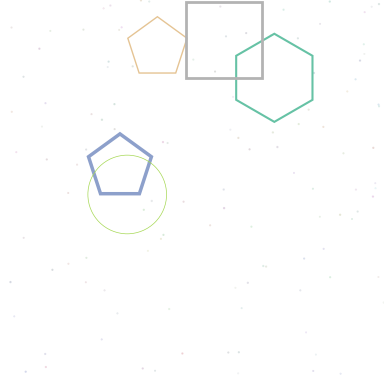[{"shape": "hexagon", "thickness": 1.5, "radius": 0.57, "center": [0.713, 0.798]}, {"shape": "pentagon", "thickness": 2.5, "radius": 0.43, "center": [0.312, 0.566]}, {"shape": "circle", "thickness": 0.5, "radius": 0.51, "center": [0.33, 0.495]}, {"shape": "pentagon", "thickness": 1, "radius": 0.4, "center": [0.409, 0.876]}, {"shape": "square", "thickness": 2, "radius": 0.5, "center": [0.581, 0.896]}]